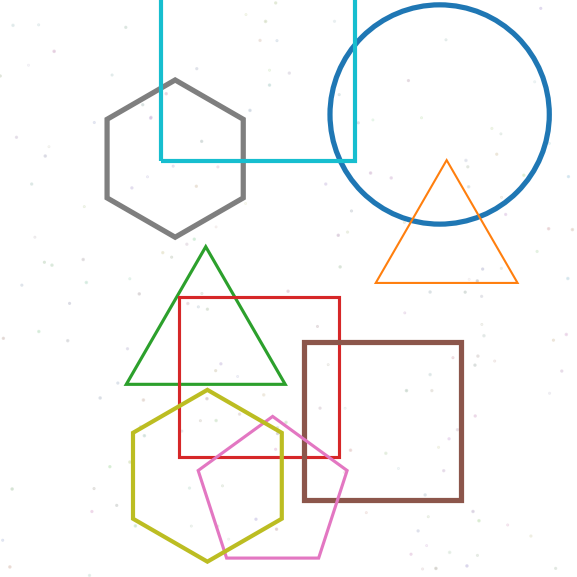[{"shape": "circle", "thickness": 2.5, "radius": 0.95, "center": [0.761, 0.801]}, {"shape": "triangle", "thickness": 1, "radius": 0.71, "center": [0.773, 0.58]}, {"shape": "triangle", "thickness": 1.5, "radius": 0.79, "center": [0.356, 0.413]}, {"shape": "square", "thickness": 1.5, "radius": 0.69, "center": [0.448, 0.346]}, {"shape": "square", "thickness": 2.5, "radius": 0.68, "center": [0.662, 0.271]}, {"shape": "pentagon", "thickness": 1.5, "radius": 0.68, "center": [0.472, 0.142]}, {"shape": "hexagon", "thickness": 2.5, "radius": 0.68, "center": [0.303, 0.724]}, {"shape": "hexagon", "thickness": 2, "radius": 0.74, "center": [0.359, 0.175]}, {"shape": "square", "thickness": 2, "radius": 0.84, "center": [0.446, 0.887]}]